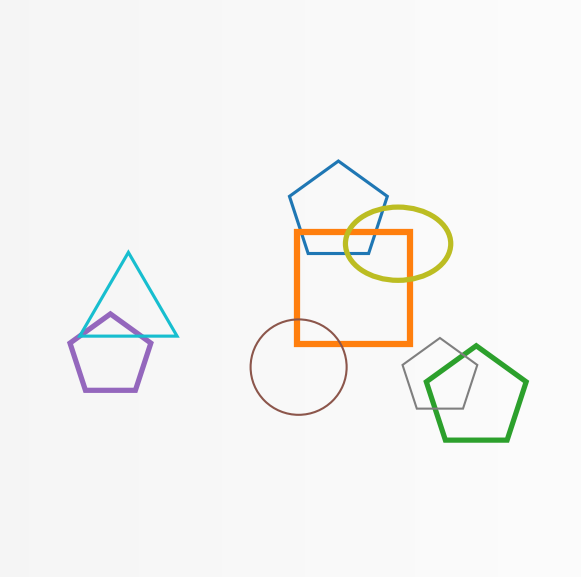[{"shape": "pentagon", "thickness": 1.5, "radius": 0.44, "center": [0.582, 0.632]}, {"shape": "square", "thickness": 3, "radius": 0.48, "center": [0.608, 0.501]}, {"shape": "pentagon", "thickness": 2.5, "radius": 0.45, "center": [0.819, 0.31]}, {"shape": "pentagon", "thickness": 2.5, "radius": 0.37, "center": [0.19, 0.382]}, {"shape": "circle", "thickness": 1, "radius": 0.41, "center": [0.514, 0.363]}, {"shape": "pentagon", "thickness": 1, "radius": 0.34, "center": [0.757, 0.346]}, {"shape": "oval", "thickness": 2.5, "radius": 0.45, "center": [0.685, 0.577]}, {"shape": "triangle", "thickness": 1.5, "radius": 0.48, "center": [0.221, 0.465]}]